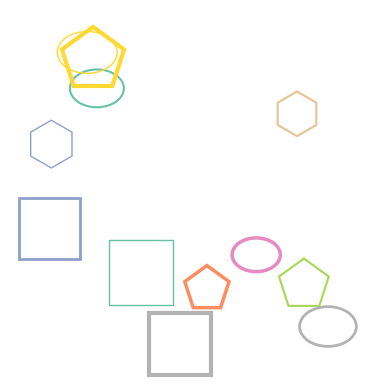[{"shape": "square", "thickness": 1, "radius": 0.42, "center": [0.367, 0.292]}, {"shape": "oval", "thickness": 1.5, "radius": 0.35, "center": [0.252, 0.77]}, {"shape": "pentagon", "thickness": 2.5, "radius": 0.3, "center": [0.537, 0.25]}, {"shape": "square", "thickness": 2, "radius": 0.4, "center": [0.129, 0.407]}, {"shape": "hexagon", "thickness": 1, "radius": 0.31, "center": [0.133, 0.626]}, {"shape": "oval", "thickness": 2.5, "radius": 0.31, "center": [0.665, 0.338]}, {"shape": "pentagon", "thickness": 1.5, "radius": 0.34, "center": [0.789, 0.261]}, {"shape": "oval", "thickness": 1, "radius": 0.39, "center": [0.227, 0.864]}, {"shape": "pentagon", "thickness": 3, "radius": 0.42, "center": [0.242, 0.845]}, {"shape": "hexagon", "thickness": 1.5, "radius": 0.29, "center": [0.771, 0.704]}, {"shape": "square", "thickness": 3, "radius": 0.4, "center": [0.468, 0.107]}, {"shape": "oval", "thickness": 2, "radius": 0.37, "center": [0.852, 0.152]}]